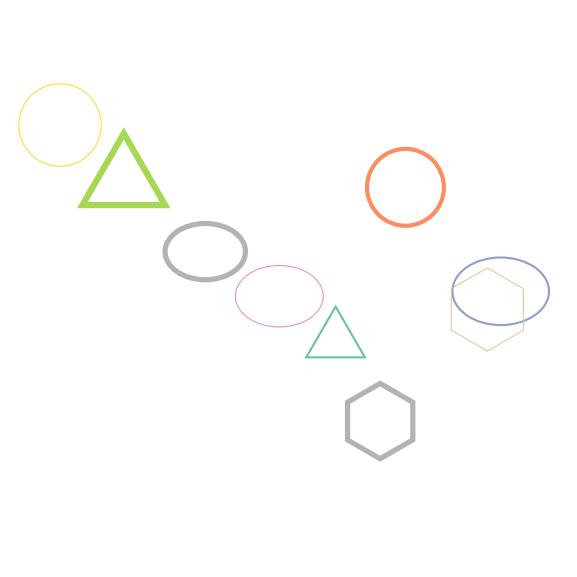[{"shape": "triangle", "thickness": 1, "radius": 0.29, "center": [0.581, 0.41]}, {"shape": "circle", "thickness": 2, "radius": 0.33, "center": [0.702, 0.675]}, {"shape": "oval", "thickness": 1, "radius": 0.42, "center": [0.867, 0.495]}, {"shape": "oval", "thickness": 0.5, "radius": 0.38, "center": [0.484, 0.486]}, {"shape": "triangle", "thickness": 3, "radius": 0.41, "center": [0.214, 0.685]}, {"shape": "circle", "thickness": 0.5, "radius": 0.36, "center": [0.104, 0.783]}, {"shape": "hexagon", "thickness": 0.5, "radius": 0.36, "center": [0.844, 0.463]}, {"shape": "oval", "thickness": 2.5, "radius": 0.35, "center": [0.355, 0.563]}, {"shape": "hexagon", "thickness": 2.5, "radius": 0.33, "center": [0.658, 0.27]}]